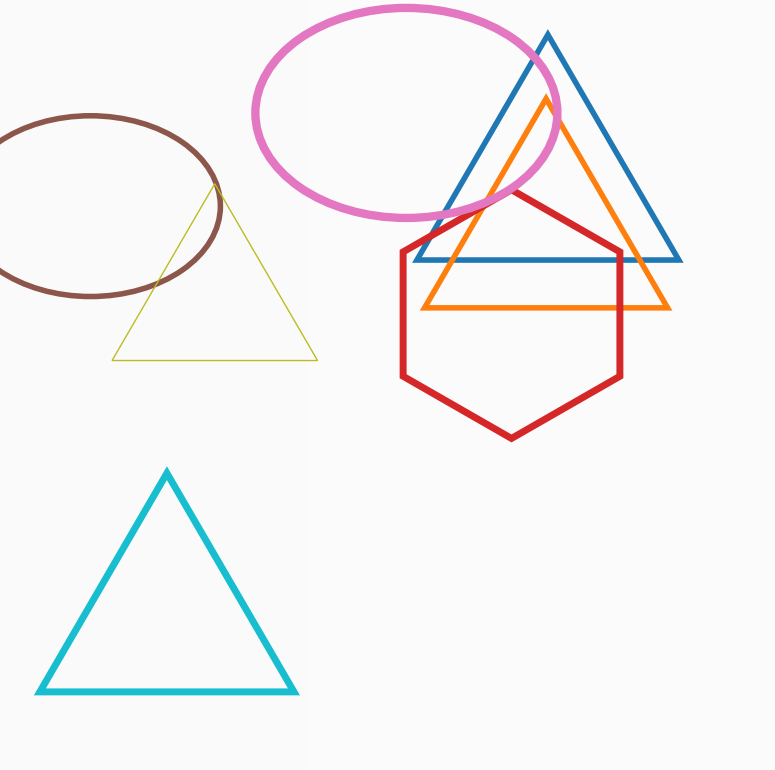[{"shape": "triangle", "thickness": 2, "radius": 0.98, "center": [0.707, 0.76]}, {"shape": "triangle", "thickness": 2, "radius": 0.91, "center": [0.705, 0.691]}, {"shape": "hexagon", "thickness": 2.5, "radius": 0.81, "center": [0.66, 0.592]}, {"shape": "oval", "thickness": 2, "radius": 0.84, "center": [0.117, 0.732]}, {"shape": "oval", "thickness": 3, "radius": 0.97, "center": [0.524, 0.853]}, {"shape": "triangle", "thickness": 0.5, "radius": 0.77, "center": [0.277, 0.608]}, {"shape": "triangle", "thickness": 2.5, "radius": 0.95, "center": [0.215, 0.196]}]